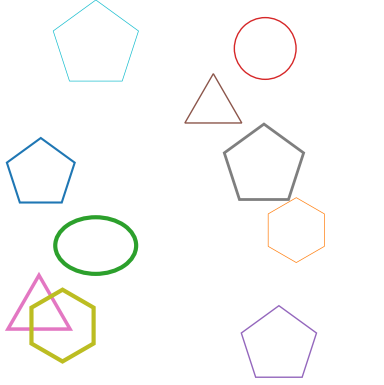[{"shape": "pentagon", "thickness": 1.5, "radius": 0.46, "center": [0.106, 0.549]}, {"shape": "hexagon", "thickness": 0.5, "radius": 0.42, "center": [0.77, 0.402]}, {"shape": "oval", "thickness": 3, "radius": 0.53, "center": [0.249, 0.362]}, {"shape": "circle", "thickness": 1, "radius": 0.4, "center": [0.689, 0.874]}, {"shape": "pentagon", "thickness": 1, "radius": 0.51, "center": [0.724, 0.103]}, {"shape": "triangle", "thickness": 1, "radius": 0.43, "center": [0.554, 0.723]}, {"shape": "triangle", "thickness": 2.5, "radius": 0.47, "center": [0.101, 0.192]}, {"shape": "pentagon", "thickness": 2, "radius": 0.54, "center": [0.686, 0.569]}, {"shape": "hexagon", "thickness": 3, "radius": 0.47, "center": [0.162, 0.154]}, {"shape": "pentagon", "thickness": 0.5, "radius": 0.58, "center": [0.249, 0.884]}]